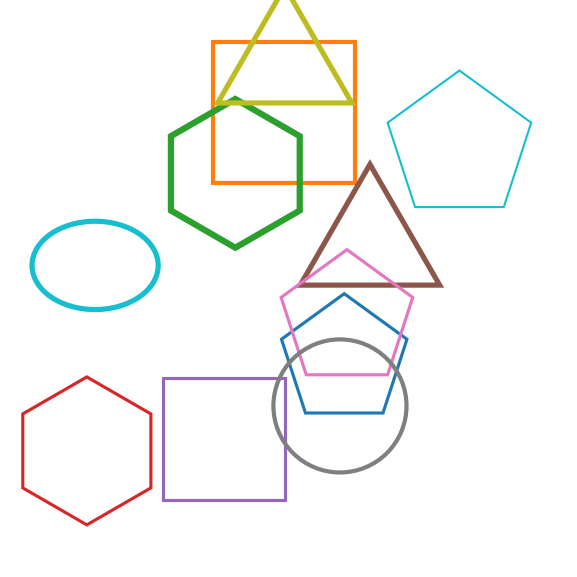[{"shape": "pentagon", "thickness": 1.5, "radius": 0.57, "center": [0.596, 0.376]}, {"shape": "square", "thickness": 2, "radius": 0.61, "center": [0.491, 0.805]}, {"shape": "hexagon", "thickness": 3, "radius": 0.64, "center": [0.407, 0.699]}, {"shape": "hexagon", "thickness": 1.5, "radius": 0.64, "center": [0.15, 0.218]}, {"shape": "square", "thickness": 1.5, "radius": 0.53, "center": [0.388, 0.24]}, {"shape": "triangle", "thickness": 2.5, "radius": 0.7, "center": [0.641, 0.575]}, {"shape": "pentagon", "thickness": 1.5, "radius": 0.6, "center": [0.601, 0.447]}, {"shape": "circle", "thickness": 2, "radius": 0.58, "center": [0.589, 0.296]}, {"shape": "triangle", "thickness": 2.5, "radius": 0.67, "center": [0.493, 0.888]}, {"shape": "oval", "thickness": 2.5, "radius": 0.55, "center": [0.165, 0.54]}, {"shape": "pentagon", "thickness": 1, "radius": 0.65, "center": [0.796, 0.746]}]